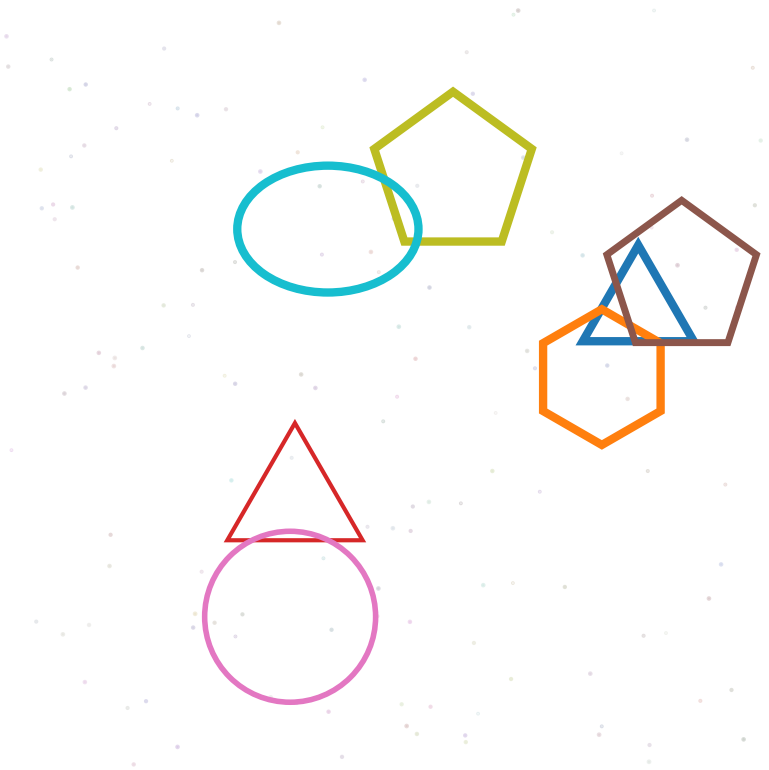[{"shape": "triangle", "thickness": 3, "radius": 0.42, "center": [0.829, 0.598]}, {"shape": "hexagon", "thickness": 3, "radius": 0.44, "center": [0.782, 0.51]}, {"shape": "triangle", "thickness": 1.5, "radius": 0.51, "center": [0.383, 0.349]}, {"shape": "pentagon", "thickness": 2.5, "radius": 0.51, "center": [0.885, 0.638]}, {"shape": "circle", "thickness": 2, "radius": 0.56, "center": [0.377, 0.199]}, {"shape": "pentagon", "thickness": 3, "radius": 0.54, "center": [0.588, 0.773]}, {"shape": "oval", "thickness": 3, "radius": 0.59, "center": [0.426, 0.702]}]